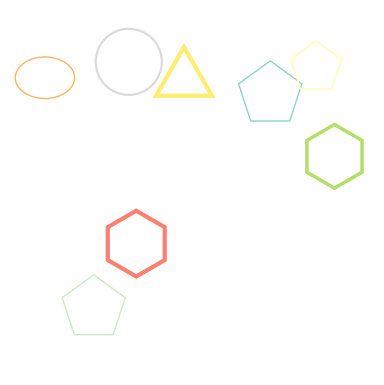[{"shape": "pentagon", "thickness": 1, "radius": 0.43, "center": [0.702, 0.756]}, {"shape": "pentagon", "thickness": 1, "radius": 0.35, "center": [0.821, 0.825]}, {"shape": "hexagon", "thickness": 3, "radius": 0.43, "center": [0.354, 0.367]}, {"shape": "oval", "thickness": 1, "radius": 0.39, "center": [0.117, 0.798]}, {"shape": "hexagon", "thickness": 2.5, "radius": 0.41, "center": [0.869, 0.594]}, {"shape": "circle", "thickness": 1.5, "radius": 0.43, "center": [0.334, 0.839]}, {"shape": "pentagon", "thickness": 1, "radius": 0.43, "center": [0.243, 0.2]}, {"shape": "triangle", "thickness": 3, "radius": 0.42, "center": [0.478, 0.793]}]